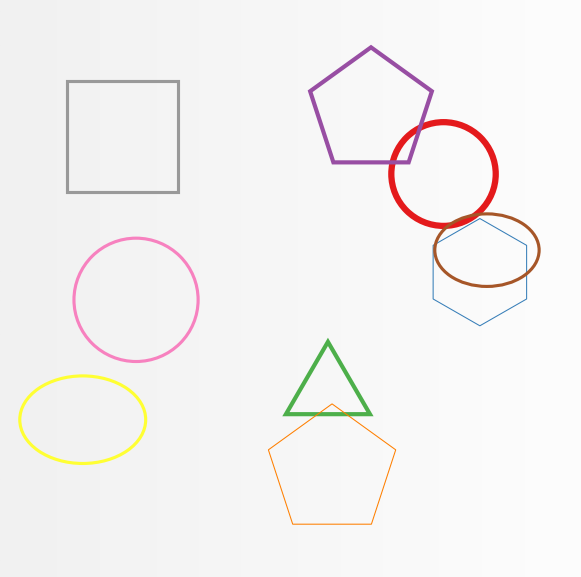[{"shape": "circle", "thickness": 3, "radius": 0.45, "center": [0.763, 0.698]}, {"shape": "hexagon", "thickness": 0.5, "radius": 0.46, "center": [0.826, 0.528]}, {"shape": "triangle", "thickness": 2, "radius": 0.42, "center": [0.564, 0.324]}, {"shape": "pentagon", "thickness": 2, "radius": 0.55, "center": [0.638, 0.807]}, {"shape": "pentagon", "thickness": 0.5, "radius": 0.58, "center": [0.571, 0.185]}, {"shape": "oval", "thickness": 1.5, "radius": 0.54, "center": [0.142, 0.272]}, {"shape": "oval", "thickness": 1.5, "radius": 0.45, "center": [0.838, 0.566]}, {"shape": "circle", "thickness": 1.5, "radius": 0.53, "center": [0.234, 0.48]}, {"shape": "square", "thickness": 1.5, "radius": 0.48, "center": [0.211, 0.762]}]